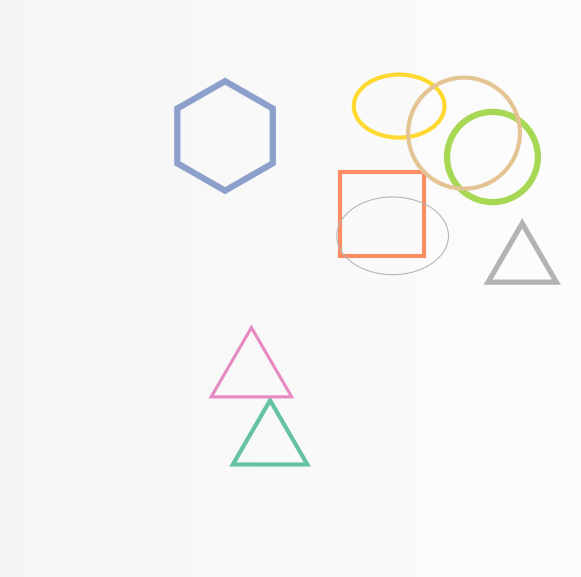[{"shape": "triangle", "thickness": 2, "radius": 0.37, "center": [0.465, 0.232]}, {"shape": "square", "thickness": 2, "radius": 0.36, "center": [0.658, 0.629]}, {"shape": "hexagon", "thickness": 3, "radius": 0.47, "center": [0.387, 0.764]}, {"shape": "triangle", "thickness": 1.5, "radius": 0.4, "center": [0.433, 0.352]}, {"shape": "circle", "thickness": 3, "radius": 0.39, "center": [0.847, 0.727]}, {"shape": "oval", "thickness": 2, "radius": 0.39, "center": [0.687, 0.815]}, {"shape": "circle", "thickness": 2, "radius": 0.48, "center": [0.798, 0.769]}, {"shape": "triangle", "thickness": 2.5, "radius": 0.34, "center": [0.898, 0.544]}, {"shape": "oval", "thickness": 0.5, "radius": 0.48, "center": [0.675, 0.591]}]